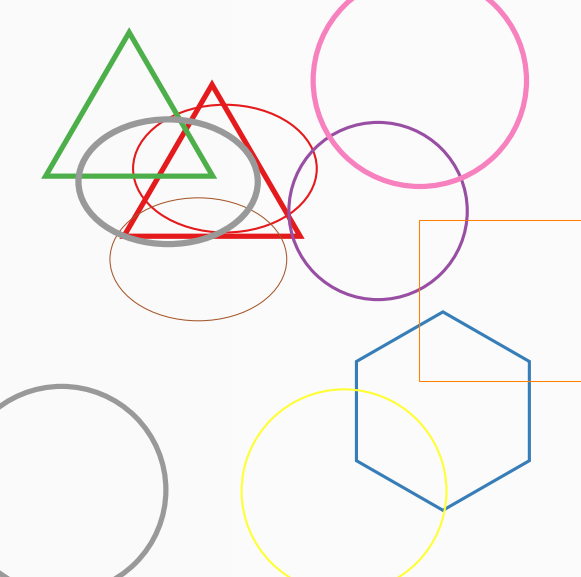[{"shape": "oval", "thickness": 1, "radius": 0.79, "center": [0.387, 0.707]}, {"shape": "triangle", "thickness": 2.5, "radius": 0.88, "center": [0.365, 0.678]}, {"shape": "hexagon", "thickness": 1.5, "radius": 0.86, "center": [0.762, 0.287]}, {"shape": "triangle", "thickness": 2.5, "radius": 0.83, "center": [0.222, 0.777]}, {"shape": "circle", "thickness": 1.5, "radius": 0.77, "center": [0.65, 0.634]}, {"shape": "square", "thickness": 0.5, "radius": 0.7, "center": [0.861, 0.478]}, {"shape": "circle", "thickness": 1, "radius": 0.88, "center": [0.592, 0.149]}, {"shape": "oval", "thickness": 0.5, "radius": 0.76, "center": [0.341, 0.55]}, {"shape": "circle", "thickness": 2.5, "radius": 0.92, "center": [0.722, 0.86]}, {"shape": "oval", "thickness": 3, "radius": 0.77, "center": [0.289, 0.684]}, {"shape": "circle", "thickness": 2.5, "radius": 0.9, "center": [0.106, 0.151]}]